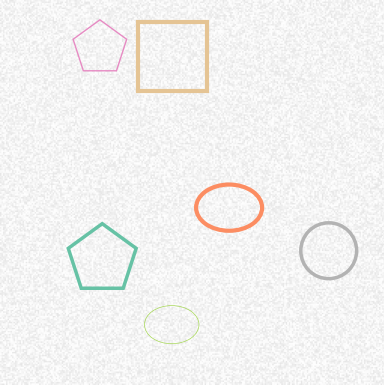[{"shape": "pentagon", "thickness": 2.5, "radius": 0.46, "center": [0.266, 0.326]}, {"shape": "oval", "thickness": 3, "radius": 0.43, "center": [0.595, 0.461]}, {"shape": "pentagon", "thickness": 1, "radius": 0.37, "center": [0.259, 0.875]}, {"shape": "oval", "thickness": 0.5, "radius": 0.35, "center": [0.446, 0.157]}, {"shape": "square", "thickness": 3, "radius": 0.45, "center": [0.449, 0.852]}, {"shape": "circle", "thickness": 2.5, "radius": 0.36, "center": [0.854, 0.349]}]